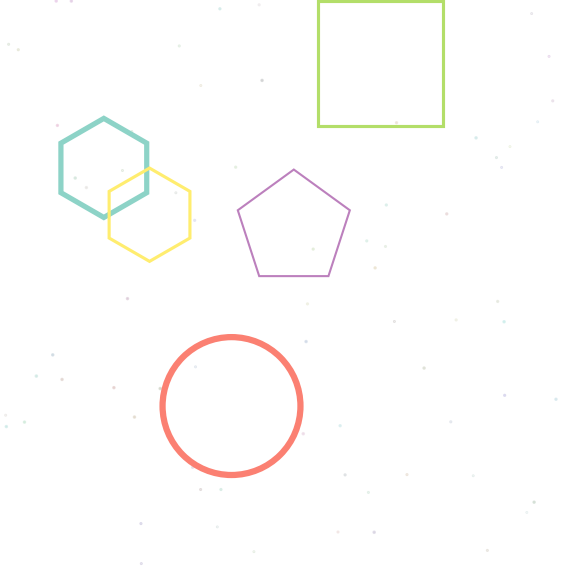[{"shape": "hexagon", "thickness": 2.5, "radius": 0.43, "center": [0.18, 0.708]}, {"shape": "circle", "thickness": 3, "radius": 0.6, "center": [0.401, 0.296]}, {"shape": "square", "thickness": 1.5, "radius": 0.54, "center": [0.659, 0.889]}, {"shape": "pentagon", "thickness": 1, "radius": 0.51, "center": [0.509, 0.604]}, {"shape": "hexagon", "thickness": 1.5, "radius": 0.4, "center": [0.259, 0.627]}]